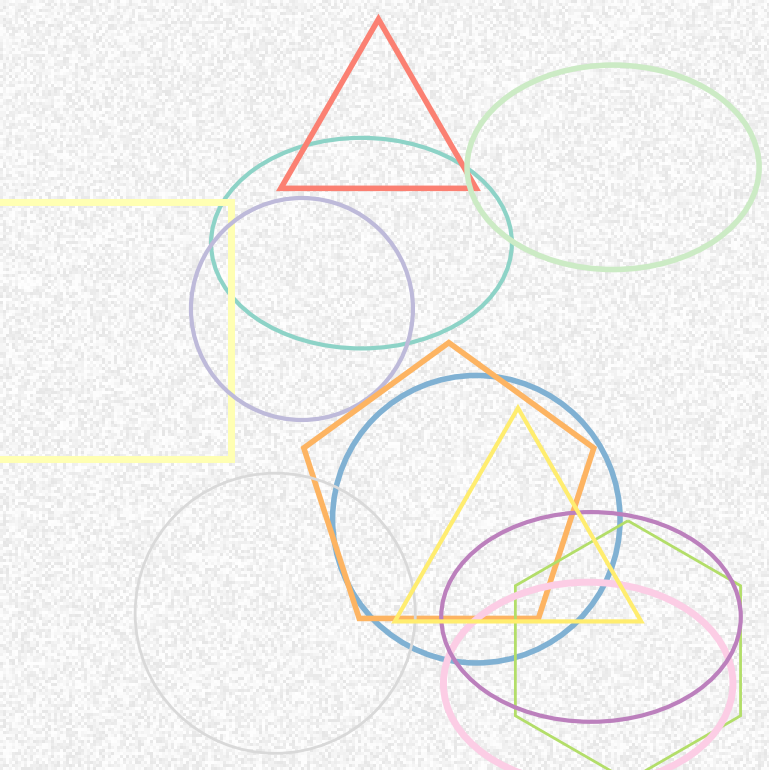[{"shape": "oval", "thickness": 1.5, "radius": 0.98, "center": [0.469, 0.684]}, {"shape": "square", "thickness": 2.5, "radius": 0.84, "center": [0.133, 0.57]}, {"shape": "circle", "thickness": 1.5, "radius": 0.72, "center": [0.392, 0.599]}, {"shape": "triangle", "thickness": 2, "radius": 0.73, "center": [0.491, 0.829]}, {"shape": "circle", "thickness": 2, "radius": 0.93, "center": [0.619, 0.326]}, {"shape": "pentagon", "thickness": 2, "radius": 0.99, "center": [0.583, 0.357]}, {"shape": "hexagon", "thickness": 1, "radius": 0.84, "center": [0.816, 0.155]}, {"shape": "oval", "thickness": 2.5, "radius": 0.94, "center": [0.764, 0.112]}, {"shape": "circle", "thickness": 1, "radius": 0.91, "center": [0.357, 0.204]}, {"shape": "oval", "thickness": 1.5, "radius": 0.97, "center": [0.768, 0.199]}, {"shape": "oval", "thickness": 2, "radius": 0.95, "center": [0.796, 0.783]}, {"shape": "triangle", "thickness": 1.5, "radius": 0.92, "center": [0.673, 0.285]}]